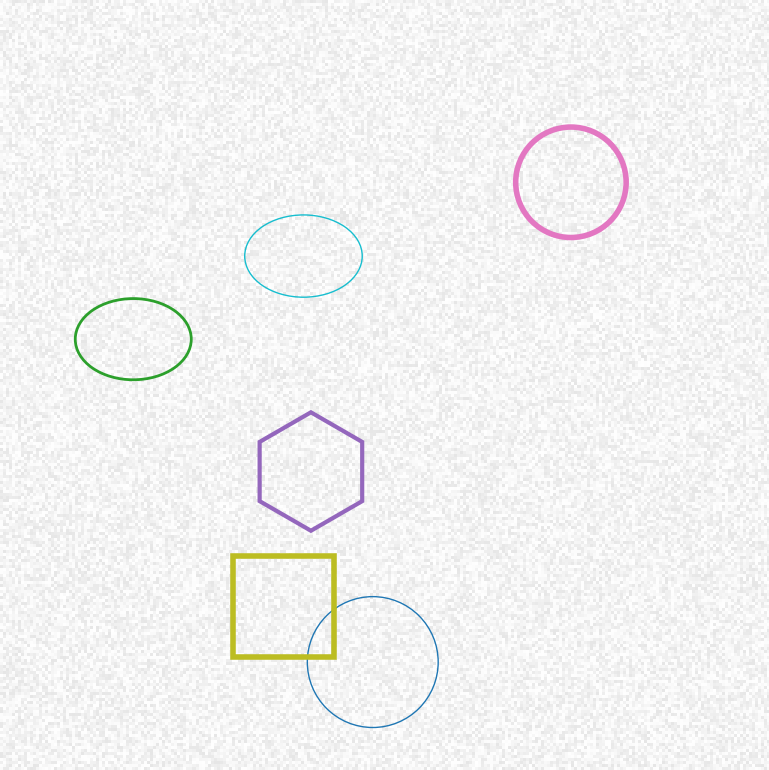[{"shape": "circle", "thickness": 0.5, "radius": 0.42, "center": [0.484, 0.14]}, {"shape": "oval", "thickness": 1, "radius": 0.38, "center": [0.173, 0.56]}, {"shape": "hexagon", "thickness": 1.5, "radius": 0.38, "center": [0.404, 0.388]}, {"shape": "circle", "thickness": 2, "radius": 0.36, "center": [0.741, 0.763]}, {"shape": "square", "thickness": 2, "radius": 0.33, "center": [0.368, 0.213]}, {"shape": "oval", "thickness": 0.5, "radius": 0.38, "center": [0.394, 0.667]}]